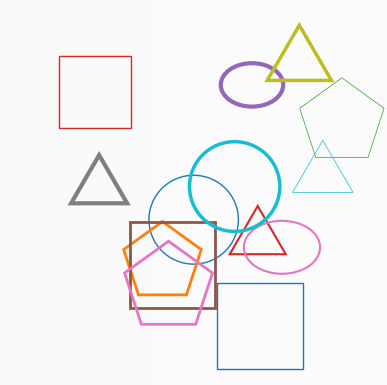[{"shape": "square", "thickness": 1, "radius": 0.55, "center": [0.67, 0.153]}, {"shape": "circle", "thickness": 1, "radius": 0.58, "center": [0.5, 0.429]}, {"shape": "pentagon", "thickness": 2, "radius": 0.53, "center": [0.419, 0.319]}, {"shape": "pentagon", "thickness": 0.5, "radius": 0.57, "center": [0.882, 0.683]}, {"shape": "square", "thickness": 1, "radius": 0.46, "center": [0.245, 0.761]}, {"shape": "triangle", "thickness": 1.5, "radius": 0.42, "center": [0.665, 0.381]}, {"shape": "oval", "thickness": 3, "radius": 0.4, "center": [0.65, 0.779]}, {"shape": "square", "thickness": 2, "radius": 0.55, "center": [0.445, 0.311]}, {"shape": "oval", "thickness": 1.5, "radius": 0.49, "center": [0.728, 0.358]}, {"shape": "pentagon", "thickness": 2, "radius": 0.6, "center": [0.435, 0.254]}, {"shape": "triangle", "thickness": 3, "radius": 0.42, "center": [0.256, 0.514]}, {"shape": "triangle", "thickness": 2.5, "radius": 0.48, "center": [0.772, 0.839]}, {"shape": "triangle", "thickness": 0.5, "radius": 0.45, "center": [0.833, 0.545]}, {"shape": "circle", "thickness": 2.5, "radius": 0.58, "center": [0.606, 0.515]}]